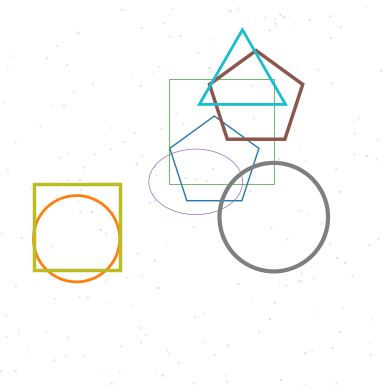[{"shape": "pentagon", "thickness": 1, "radius": 0.61, "center": [0.557, 0.577]}, {"shape": "circle", "thickness": 2, "radius": 0.56, "center": [0.199, 0.38]}, {"shape": "square", "thickness": 0.5, "radius": 0.68, "center": [0.576, 0.658]}, {"shape": "oval", "thickness": 0.5, "radius": 0.61, "center": [0.508, 0.528]}, {"shape": "pentagon", "thickness": 2.5, "radius": 0.64, "center": [0.665, 0.741]}, {"shape": "circle", "thickness": 3, "radius": 0.7, "center": [0.711, 0.436]}, {"shape": "square", "thickness": 2.5, "radius": 0.56, "center": [0.2, 0.411]}, {"shape": "triangle", "thickness": 2, "radius": 0.65, "center": [0.63, 0.793]}]